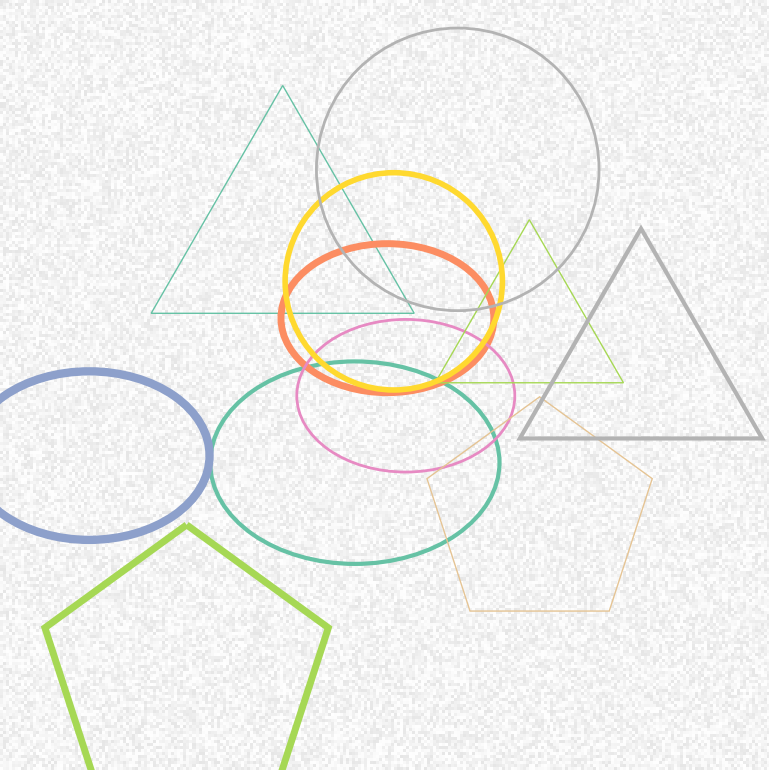[{"shape": "triangle", "thickness": 0.5, "radius": 0.99, "center": [0.367, 0.692]}, {"shape": "oval", "thickness": 1.5, "radius": 0.94, "center": [0.461, 0.399]}, {"shape": "oval", "thickness": 2.5, "radius": 0.69, "center": [0.503, 0.587]}, {"shape": "oval", "thickness": 3, "radius": 0.78, "center": [0.116, 0.408]}, {"shape": "oval", "thickness": 1, "radius": 0.71, "center": [0.527, 0.486]}, {"shape": "triangle", "thickness": 0.5, "radius": 0.71, "center": [0.687, 0.573]}, {"shape": "pentagon", "thickness": 2.5, "radius": 0.97, "center": [0.242, 0.125]}, {"shape": "circle", "thickness": 2, "radius": 0.71, "center": [0.511, 0.635]}, {"shape": "pentagon", "thickness": 0.5, "radius": 0.77, "center": [0.701, 0.331]}, {"shape": "circle", "thickness": 1, "radius": 0.92, "center": [0.594, 0.78]}, {"shape": "triangle", "thickness": 1.5, "radius": 0.91, "center": [0.832, 0.521]}]